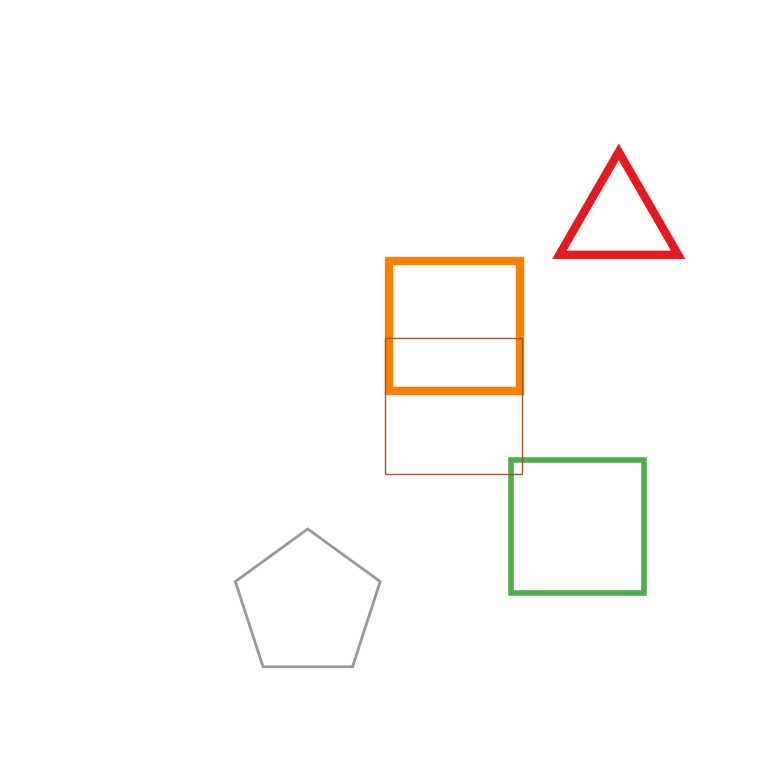[{"shape": "triangle", "thickness": 3, "radius": 0.45, "center": [0.804, 0.714]}, {"shape": "square", "thickness": 2, "radius": 0.43, "center": [0.75, 0.316]}, {"shape": "square", "thickness": 3, "radius": 0.42, "center": [0.59, 0.577]}, {"shape": "square", "thickness": 0.5, "radius": 0.44, "center": [0.589, 0.473]}, {"shape": "pentagon", "thickness": 1, "radius": 0.49, "center": [0.4, 0.214]}]